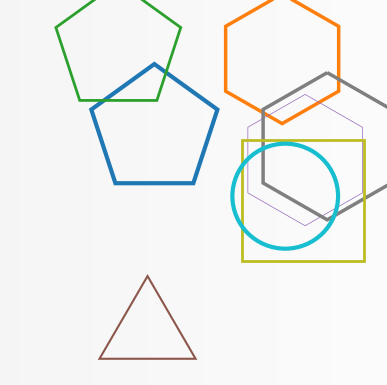[{"shape": "pentagon", "thickness": 3, "radius": 0.86, "center": [0.398, 0.663]}, {"shape": "hexagon", "thickness": 2.5, "radius": 0.84, "center": [0.728, 0.847]}, {"shape": "pentagon", "thickness": 2, "radius": 0.85, "center": [0.305, 0.876]}, {"shape": "hexagon", "thickness": 0.5, "radius": 0.85, "center": [0.787, 0.584]}, {"shape": "triangle", "thickness": 1.5, "radius": 0.72, "center": [0.381, 0.14]}, {"shape": "hexagon", "thickness": 2.5, "radius": 0.96, "center": [0.845, 0.62]}, {"shape": "square", "thickness": 2, "radius": 0.79, "center": [0.782, 0.479]}, {"shape": "circle", "thickness": 3, "radius": 0.68, "center": [0.736, 0.49]}]